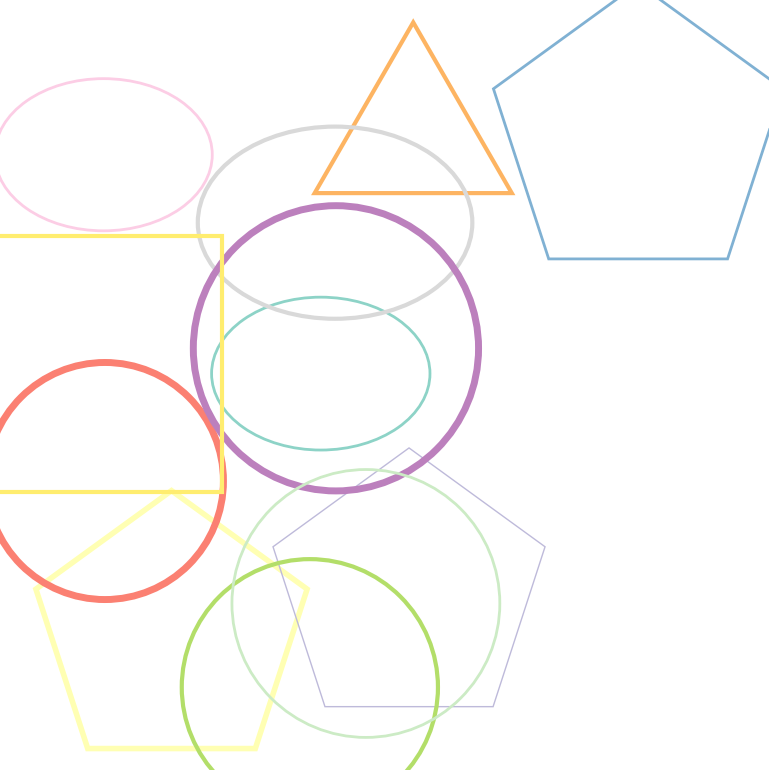[{"shape": "oval", "thickness": 1, "radius": 0.71, "center": [0.417, 0.515]}, {"shape": "pentagon", "thickness": 2, "radius": 0.93, "center": [0.223, 0.178]}, {"shape": "pentagon", "thickness": 0.5, "radius": 0.93, "center": [0.531, 0.233]}, {"shape": "circle", "thickness": 2.5, "radius": 0.77, "center": [0.136, 0.375]}, {"shape": "pentagon", "thickness": 1, "radius": 0.99, "center": [0.829, 0.824]}, {"shape": "triangle", "thickness": 1.5, "radius": 0.74, "center": [0.537, 0.823]}, {"shape": "circle", "thickness": 1.5, "radius": 0.83, "center": [0.402, 0.107]}, {"shape": "oval", "thickness": 1, "radius": 0.71, "center": [0.134, 0.799]}, {"shape": "oval", "thickness": 1.5, "radius": 0.89, "center": [0.435, 0.711]}, {"shape": "circle", "thickness": 2.5, "radius": 0.93, "center": [0.436, 0.548]}, {"shape": "circle", "thickness": 1, "radius": 0.87, "center": [0.475, 0.216]}, {"shape": "square", "thickness": 1.5, "radius": 0.83, "center": [0.122, 0.527]}]